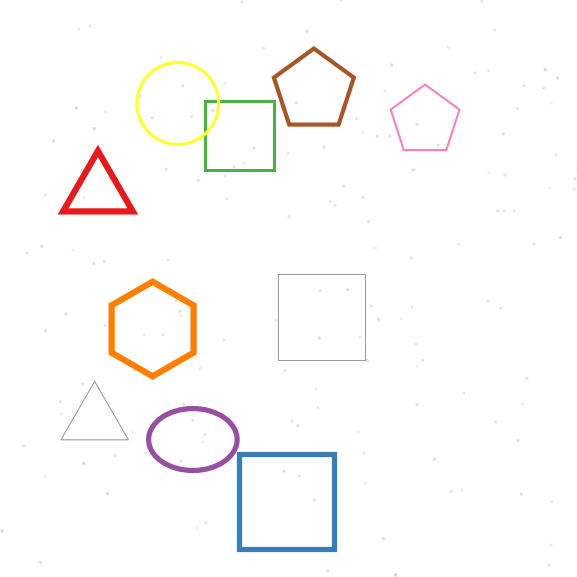[{"shape": "triangle", "thickness": 3, "radius": 0.35, "center": [0.17, 0.668]}, {"shape": "square", "thickness": 2.5, "radius": 0.41, "center": [0.496, 0.131]}, {"shape": "square", "thickness": 1.5, "radius": 0.3, "center": [0.415, 0.764]}, {"shape": "oval", "thickness": 2.5, "radius": 0.38, "center": [0.334, 0.238]}, {"shape": "hexagon", "thickness": 3, "radius": 0.41, "center": [0.264, 0.429]}, {"shape": "circle", "thickness": 1.5, "radius": 0.35, "center": [0.308, 0.82]}, {"shape": "pentagon", "thickness": 2, "radius": 0.36, "center": [0.544, 0.842]}, {"shape": "pentagon", "thickness": 1, "radius": 0.31, "center": [0.736, 0.79]}, {"shape": "triangle", "thickness": 0.5, "radius": 0.34, "center": [0.164, 0.271]}, {"shape": "square", "thickness": 0.5, "radius": 0.37, "center": [0.557, 0.451]}]